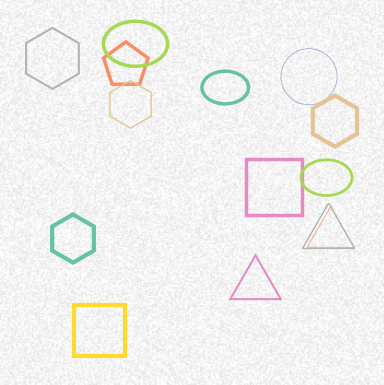[{"shape": "hexagon", "thickness": 3, "radius": 0.31, "center": [0.19, 0.38]}, {"shape": "oval", "thickness": 2.5, "radius": 0.3, "center": [0.585, 0.773]}, {"shape": "pentagon", "thickness": 2.5, "radius": 0.3, "center": [0.327, 0.83]}, {"shape": "triangle", "thickness": 0.5, "radius": 0.35, "center": [0.859, 0.393]}, {"shape": "circle", "thickness": 0.5, "radius": 0.36, "center": [0.803, 0.801]}, {"shape": "square", "thickness": 2.5, "radius": 0.37, "center": [0.712, 0.515]}, {"shape": "triangle", "thickness": 1.5, "radius": 0.38, "center": [0.664, 0.261]}, {"shape": "oval", "thickness": 2, "radius": 0.33, "center": [0.848, 0.539]}, {"shape": "oval", "thickness": 2.5, "radius": 0.42, "center": [0.352, 0.886]}, {"shape": "square", "thickness": 3, "radius": 0.33, "center": [0.258, 0.141]}, {"shape": "hexagon", "thickness": 3, "radius": 0.33, "center": [0.87, 0.685]}, {"shape": "hexagon", "thickness": 1, "radius": 0.31, "center": [0.339, 0.729]}, {"shape": "triangle", "thickness": 1, "radius": 0.39, "center": [0.854, 0.394]}, {"shape": "hexagon", "thickness": 1.5, "radius": 0.4, "center": [0.136, 0.848]}]